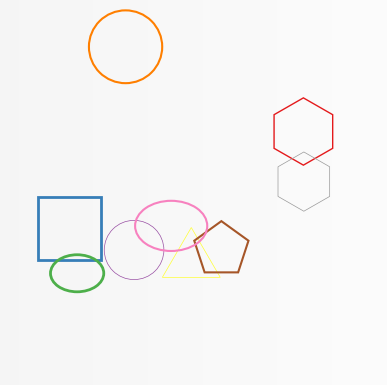[{"shape": "hexagon", "thickness": 1, "radius": 0.44, "center": [0.783, 0.658]}, {"shape": "square", "thickness": 2, "radius": 0.41, "center": [0.179, 0.406]}, {"shape": "oval", "thickness": 2, "radius": 0.34, "center": [0.199, 0.29]}, {"shape": "circle", "thickness": 0.5, "radius": 0.38, "center": [0.346, 0.351]}, {"shape": "circle", "thickness": 1.5, "radius": 0.47, "center": [0.324, 0.879]}, {"shape": "triangle", "thickness": 0.5, "radius": 0.43, "center": [0.494, 0.323]}, {"shape": "pentagon", "thickness": 1.5, "radius": 0.37, "center": [0.571, 0.352]}, {"shape": "oval", "thickness": 1.5, "radius": 0.47, "center": [0.442, 0.413]}, {"shape": "hexagon", "thickness": 0.5, "radius": 0.38, "center": [0.784, 0.528]}]